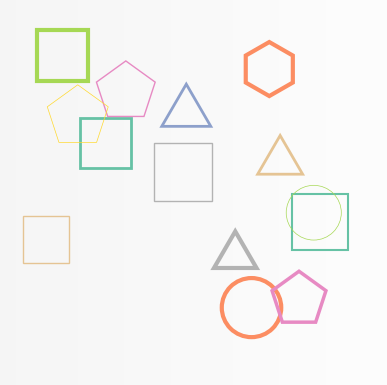[{"shape": "square", "thickness": 1.5, "radius": 0.36, "center": [0.825, 0.424]}, {"shape": "square", "thickness": 2, "radius": 0.33, "center": [0.272, 0.629]}, {"shape": "circle", "thickness": 3, "radius": 0.38, "center": [0.649, 0.201]}, {"shape": "hexagon", "thickness": 3, "radius": 0.35, "center": [0.695, 0.821]}, {"shape": "triangle", "thickness": 2, "radius": 0.37, "center": [0.481, 0.708]}, {"shape": "pentagon", "thickness": 2.5, "radius": 0.37, "center": [0.772, 0.222]}, {"shape": "pentagon", "thickness": 1, "radius": 0.4, "center": [0.325, 0.762]}, {"shape": "circle", "thickness": 0.5, "radius": 0.36, "center": [0.81, 0.448]}, {"shape": "square", "thickness": 3, "radius": 0.33, "center": [0.161, 0.855]}, {"shape": "pentagon", "thickness": 0.5, "radius": 0.41, "center": [0.201, 0.697]}, {"shape": "triangle", "thickness": 2, "radius": 0.34, "center": [0.723, 0.581]}, {"shape": "square", "thickness": 1, "radius": 0.3, "center": [0.118, 0.378]}, {"shape": "square", "thickness": 1, "radius": 0.37, "center": [0.472, 0.553]}, {"shape": "triangle", "thickness": 3, "radius": 0.32, "center": [0.607, 0.336]}]